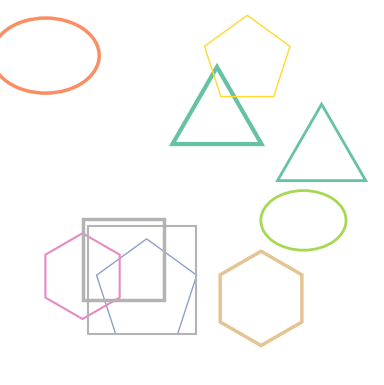[{"shape": "triangle", "thickness": 3, "radius": 0.67, "center": [0.564, 0.693]}, {"shape": "triangle", "thickness": 2, "radius": 0.66, "center": [0.835, 0.597]}, {"shape": "oval", "thickness": 2.5, "radius": 0.7, "center": [0.118, 0.856]}, {"shape": "pentagon", "thickness": 1, "radius": 0.68, "center": [0.381, 0.243]}, {"shape": "hexagon", "thickness": 1.5, "radius": 0.56, "center": [0.214, 0.283]}, {"shape": "oval", "thickness": 2, "radius": 0.55, "center": [0.788, 0.428]}, {"shape": "pentagon", "thickness": 1, "radius": 0.58, "center": [0.642, 0.844]}, {"shape": "hexagon", "thickness": 2.5, "radius": 0.61, "center": [0.678, 0.225]}, {"shape": "square", "thickness": 1.5, "radius": 0.7, "center": [0.368, 0.273]}, {"shape": "square", "thickness": 2.5, "radius": 0.52, "center": [0.32, 0.325]}]